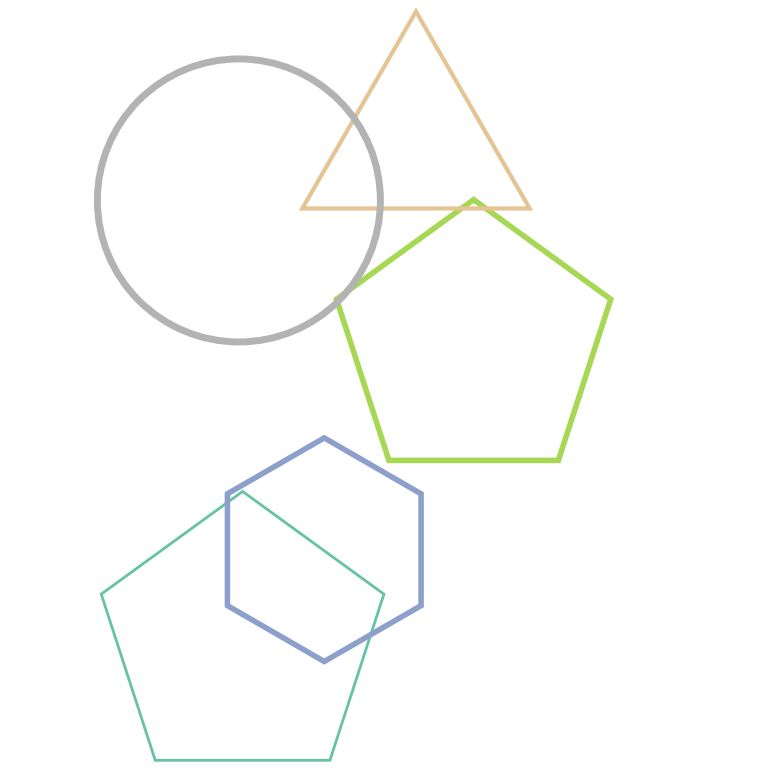[{"shape": "pentagon", "thickness": 1, "radius": 0.97, "center": [0.315, 0.169]}, {"shape": "hexagon", "thickness": 2, "radius": 0.73, "center": [0.421, 0.286]}, {"shape": "pentagon", "thickness": 2, "radius": 0.94, "center": [0.615, 0.554]}, {"shape": "triangle", "thickness": 1.5, "radius": 0.85, "center": [0.54, 0.814]}, {"shape": "circle", "thickness": 2.5, "radius": 0.92, "center": [0.31, 0.74]}]